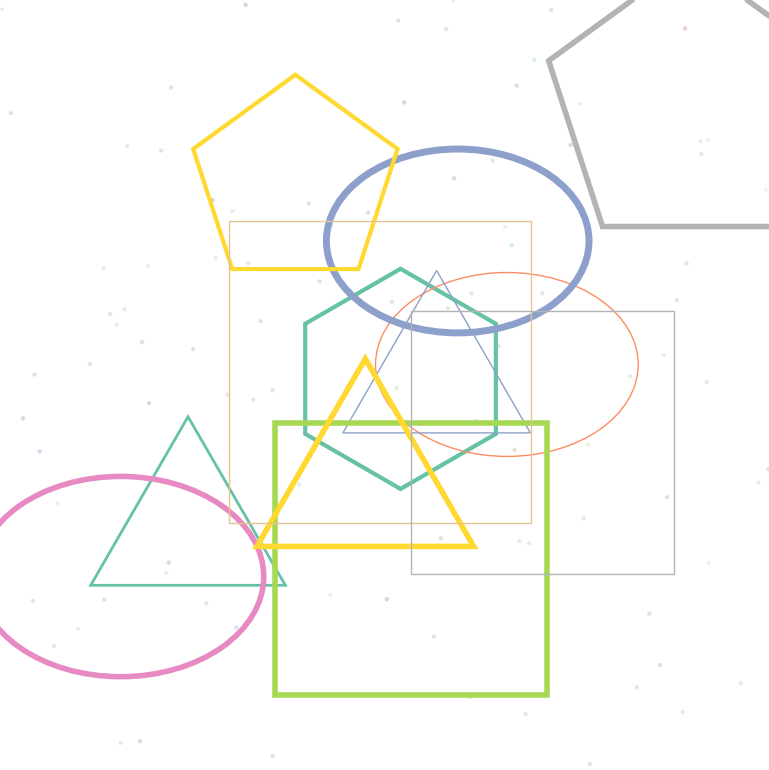[{"shape": "hexagon", "thickness": 1.5, "radius": 0.71, "center": [0.52, 0.508]}, {"shape": "triangle", "thickness": 1, "radius": 0.73, "center": [0.244, 0.313]}, {"shape": "oval", "thickness": 0.5, "radius": 0.85, "center": [0.658, 0.527]}, {"shape": "triangle", "thickness": 0.5, "radius": 0.7, "center": [0.567, 0.508]}, {"shape": "oval", "thickness": 2.5, "radius": 0.85, "center": [0.594, 0.687]}, {"shape": "oval", "thickness": 2, "radius": 0.93, "center": [0.157, 0.251]}, {"shape": "square", "thickness": 2, "radius": 0.88, "center": [0.534, 0.274]}, {"shape": "pentagon", "thickness": 1.5, "radius": 0.7, "center": [0.384, 0.763]}, {"shape": "triangle", "thickness": 2, "radius": 0.81, "center": [0.474, 0.372]}, {"shape": "square", "thickness": 0.5, "radius": 0.98, "center": [0.494, 0.517]}, {"shape": "square", "thickness": 0.5, "radius": 0.85, "center": [0.704, 0.425]}, {"shape": "pentagon", "thickness": 2, "radius": 0.96, "center": [0.896, 0.862]}]